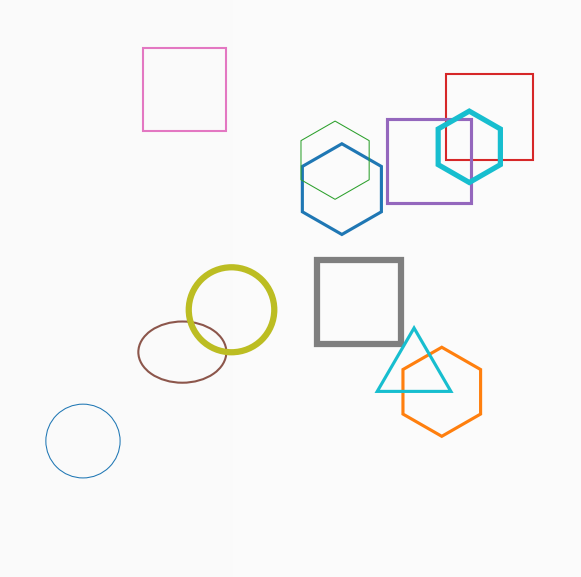[{"shape": "circle", "thickness": 0.5, "radius": 0.32, "center": [0.143, 0.235]}, {"shape": "hexagon", "thickness": 1.5, "radius": 0.39, "center": [0.588, 0.672]}, {"shape": "hexagon", "thickness": 1.5, "radius": 0.39, "center": [0.76, 0.321]}, {"shape": "hexagon", "thickness": 0.5, "radius": 0.34, "center": [0.576, 0.722]}, {"shape": "square", "thickness": 1, "radius": 0.38, "center": [0.842, 0.796]}, {"shape": "square", "thickness": 1.5, "radius": 0.36, "center": [0.738, 0.72]}, {"shape": "oval", "thickness": 1, "radius": 0.38, "center": [0.314, 0.389]}, {"shape": "square", "thickness": 1, "radius": 0.36, "center": [0.318, 0.844]}, {"shape": "square", "thickness": 3, "radius": 0.36, "center": [0.618, 0.475]}, {"shape": "circle", "thickness": 3, "radius": 0.37, "center": [0.398, 0.463]}, {"shape": "hexagon", "thickness": 2.5, "radius": 0.31, "center": [0.807, 0.745]}, {"shape": "triangle", "thickness": 1.5, "radius": 0.37, "center": [0.712, 0.358]}]